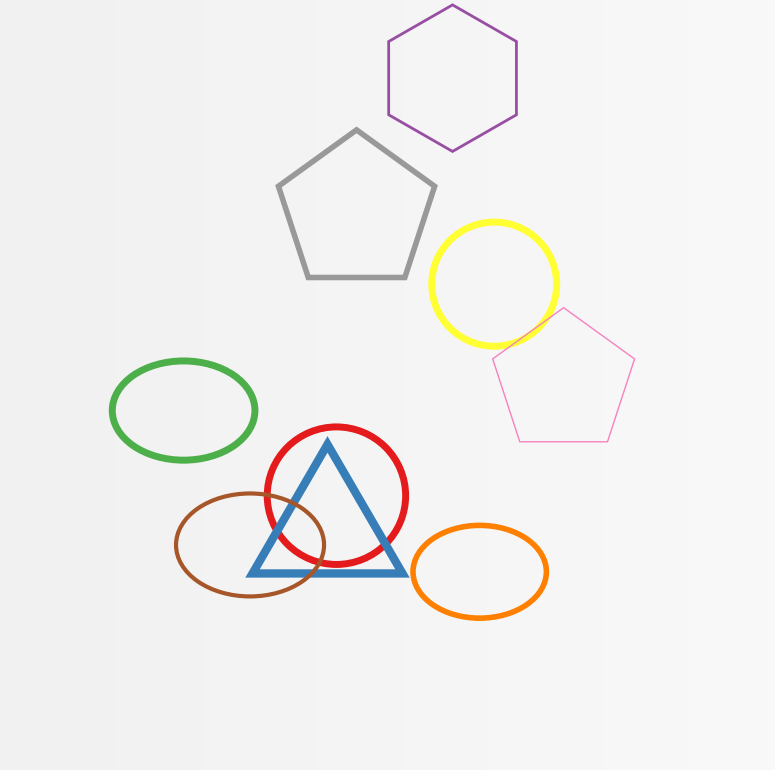[{"shape": "circle", "thickness": 2.5, "radius": 0.45, "center": [0.434, 0.356]}, {"shape": "triangle", "thickness": 3, "radius": 0.56, "center": [0.423, 0.311]}, {"shape": "oval", "thickness": 2.5, "radius": 0.46, "center": [0.237, 0.467]}, {"shape": "hexagon", "thickness": 1, "radius": 0.48, "center": [0.584, 0.899]}, {"shape": "oval", "thickness": 2, "radius": 0.43, "center": [0.619, 0.257]}, {"shape": "circle", "thickness": 2.5, "radius": 0.4, "center": [0.638, 0.631]}, {"shape": "oval", "thickness": 1.5, "radius": 0.48, "center": [0.323, 0.292]}, {"shape": "pentagon", "thickness": 0.5, "radius": 0.48, "center": [0.727, 0.504]}, {"shape": "pentagon", "thickness": 2, "radius": 0.53, "center": [0.46, 0.725]}]